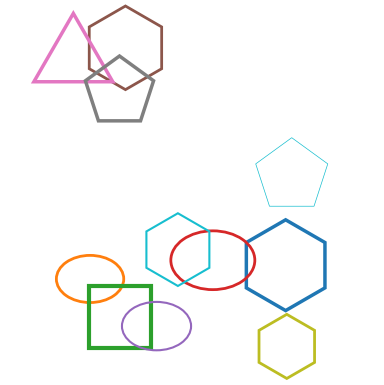[{"shape": "hexagon", "thickness": 2.5, "radius": 0.59, "center": [0.742, 0.311]}, {"shape": "oval", "thickness": 2, "radius": 0.44, "center": [0.234, 0.275]}, {"shape": "square", "thickness": 3, "radius": 0.41, "center": [0.311, 0.176]}, {"shape": "oval", "thickness": 2, "radius": 0.55, "center": [0.553, 0.324]}, {"shape": "oval", "thickness": 1.5, "radius": 0.45, "center": [0.407, 0.153]}, {"shape": "hexagon", "thickness": 2, "radius": 0.54, "center": [0.326, 0.876]}, {"shape": "triangle", "thickness": 2.5, "radius": 0.59, "center": [0.19, 0.847]}, {"shape": "pentagon", "thickness": 2.5, "radius": 0.47, "center": [0.31, 0.761]}, {"shape": "hexagon", "thickness": 2, "radius": 0.42, "center": [0.745, 0.1]}, {"shape": "hexagon", "thickness": 1.5, "radius": 0.47, "center": [0.462, 0.352]}, {"shape": "pentagon", "thickness": 0.5, "radius": 0.49, "center": [0.758, 0.544]}]